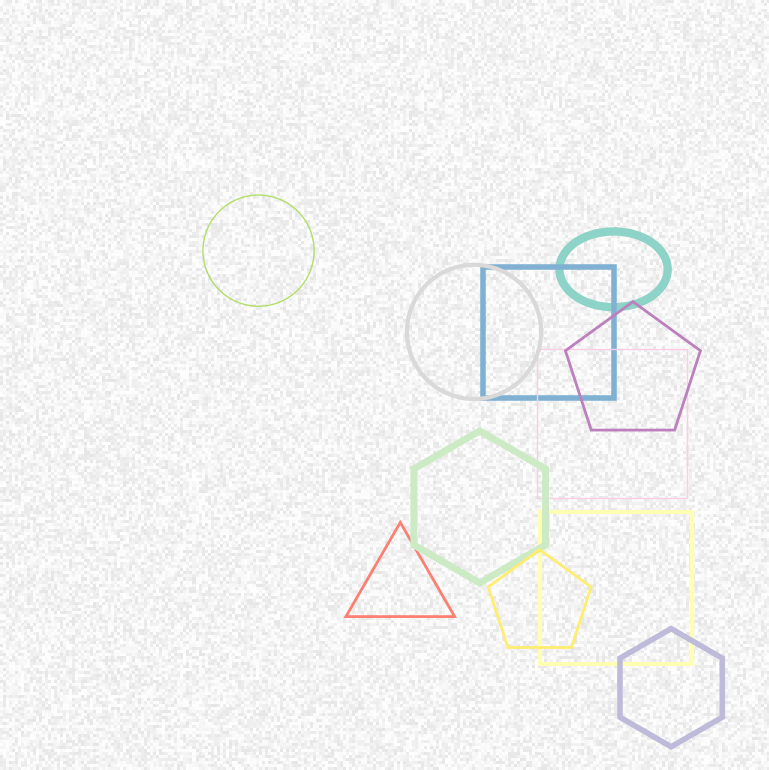[{"shape": "oval", "thickness": 3, "radius": 0.35, "center": [0.797, 0.65]}, {"shape": "square", "thickness": 1.5, "radius": 0.49, "center": [0.8, 0.236]}, {"shape": "hexagon", "thickness": 2, "radius": 0.38, "center": [0.872, 0.107]}, {"shape": "triangle", "thickness": 1, "radius": 0.41, "center": [0.52, 0.24]}, {"shape": "square", "thickness": 2, "radius": 0.43, "center": [0.713, 0.568]}, {"shape": "circle", "thickness": 0.5, "radius": 0.36, "center": [0.336, 0.674]}, {"shape": "square", "thickness": 0.5, "radius": 0.49, "center": [0.795, 0.45]}, {"shape": "circle", "thickness": 1.5, "radius": 0.44, "center": [0.616, 0.569]}, {"shape": "pentagon", "thickness": 1, "radius": 0.46, "center": [0.822, 0.516]}, {"shape": "hexagon", "thickness": 2.5, "radius": 0.49, "center": [0.623, 0.342]}, {"shape": "pentagon", "thickness": 1, "radius": 0.35, "center": [0.701, 0.216]}]